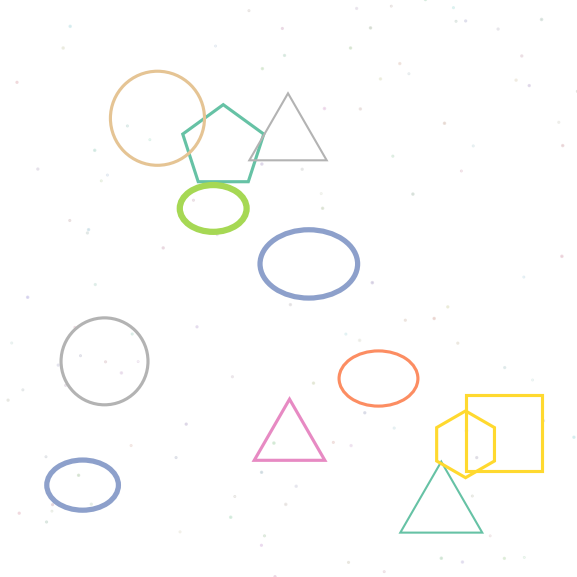[{"shape": "pentagon", "thickness": 1.5, "radius": 0.37, "center": [0.387, 0.744]}, {"shape": "triangle", "thickness": 1, "radius": 0.41, "center": [0.764, 0.118]}, {"shape": "oval", "thickness": 1.5, "radius": 0.34, "center": [0.655, 0.344]}, {"shape": "oval", "thickness": 2.5, "radius": 0.31, "center": [0.143, 0.159]}, {"shape": "oval", "thickness": 2.5, "radius": 0.42, "center": [0.535, 0.542]}, {"shape": "triangle", "thickness": 1.5, "radius": 0.35, "center": [0.501, 0.237]}, {"shape": "oval", "thickness": 3, "radius": 0.29, "center": [0.369, 0.638]}, {"shape": "hexagon", "thickness": 1.5, "radius": 0.29, "center": [0.806, 0.23]}, {"shape": "square", "thickness": 1.5, "radius": 0.33, "center": [0.872, 0.25]}, {"shape": "circle", "thickness": 1.5, "radius": 0.41, "center": [0.273, 0.794]}, {"shape": "triangle", "thickness": 1, "radius": 0.39, "center": [0.499, 0.76]}, {"shape": "circle", "thickness": 1.5, "radius": 0.38, "center": [0.181, 0.373]}]